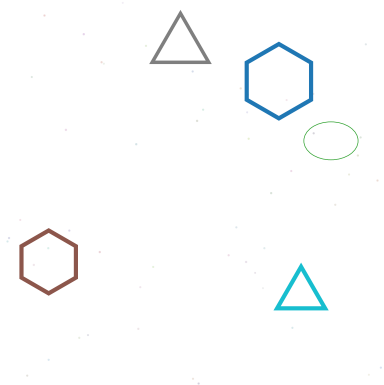[{"shape": "hexagon", "thickness": 3, "radius": 0.48, "center": [0.724, 0.789]}, {"shape": "oval", "thickness": 0.5, "radius": 0.35, "center": [0.86, 0.634]}, {"shape": "hexagon", "thickness": 3, "radius": 0.41, "center": [0.126, 0.32]}, {"shape": "triangle", "thickness": 2.5, "radius": 0.42, "center": [0.469, 0.881]}, {"shape": "triangle", "thickness": 3, "radius": 0.36, "center": [0.782, 0.235]}]